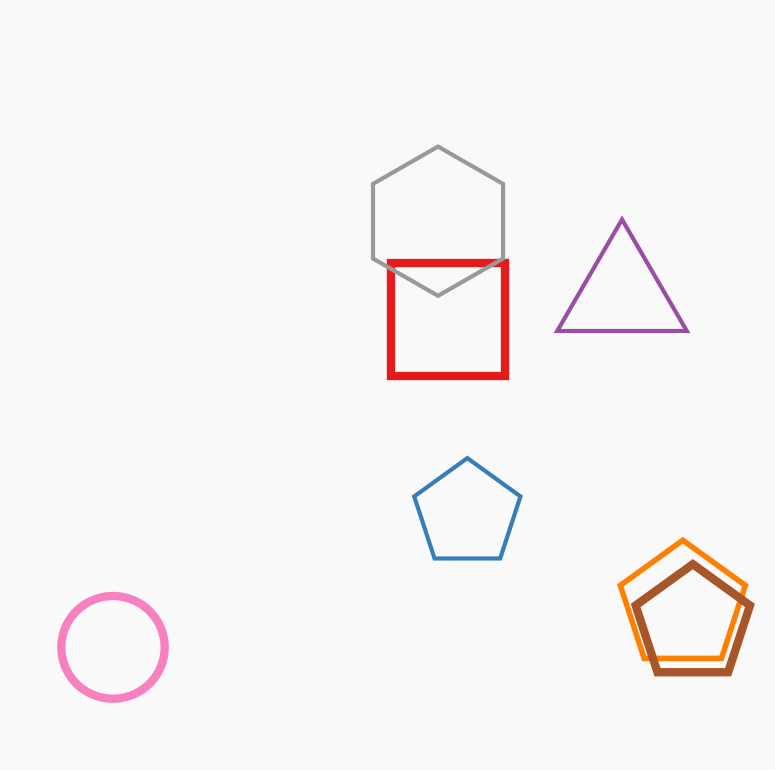[{"shape": "square", "thickness": 3, "radius": 0.37, "center": [0.578, 0.585]}, {"shape": "pentagon", "thickness": 1.5, "radius": 0.36, "center": [0.603, 0.333]}, {"shape": "triangle", "thickness": 1.5, "radius": 0.48, "center": [0.803, 0.618]}, {"shape": "pentagon", "thickness": 2, "radius": 0.42, "center": [0.881, 0.214]}, {"shape": "pentagon", "thickness": 3, "radius": 0.39, "center": [0.894, 0.19]}, {"shape": "circle", "thickness": 3, "radius": 0.33, "center": [0.146, 0.159]}, {"shape": "hexagon", "thickness": 1.5, "radius": 0.48, "center": [0.565, 0.713]}]